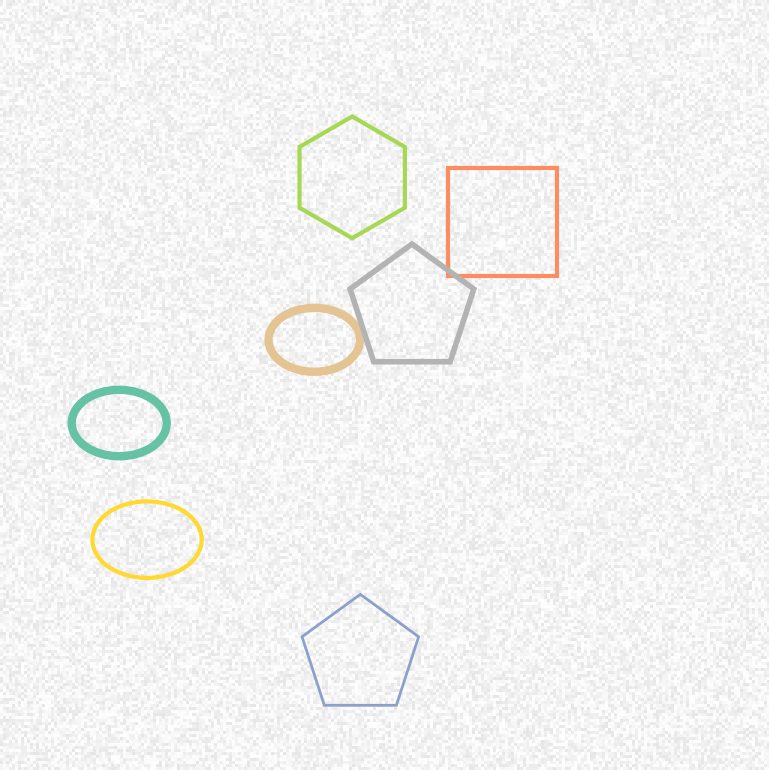[{"shape": "oval", "thickness": 3, "radius": 0.31, "center": [0.155, 0.451]}, {"shape": "square", "thickness": 1.5, "radius": 0.35, "center": [0.653, 0.711]}, {"shape": "pentagon", "thickness": 1, "radius": 0.4, "center": [0.468, 0.148]}, {"shape": "hexagon", "thickness": 1.5, "radius": 0.39, "center": [0.457, 0.77]}, {"shape": "oval", "thickness": 1.5, "radius": 0.35, "center": [0.191, 0.299]}, {"shape": "oval", "thickness": 3, "radius": 0.3, "center": [0.408, 0.559]}, {"shape": "pentagon", "thickness": 2, "radius": 0.42, "center": [0.535, 0.599]}]